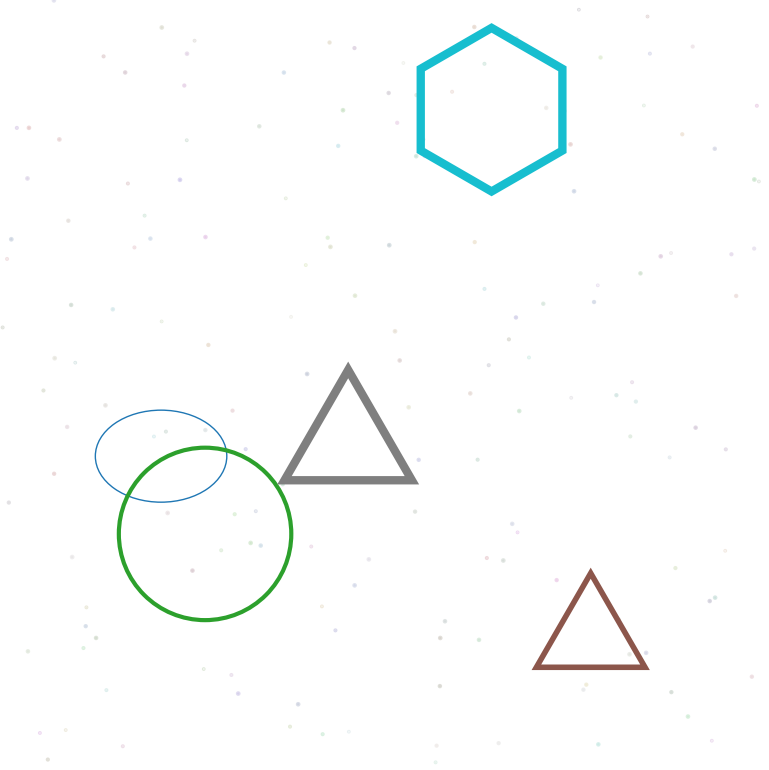[{"shape": "oval", "thickness": 0.5, "radius": 0.43, "center": [0.209, 0.408]}, {"shape": "circle", "thickness": 1.5, "radius": 0.56, "center": [0.266, 0.307]}, {"shape": "triangle", "thickness": 2, "radius": 0.41, "center": [0.767, 0.174]}, {"shape": "triangle", "thickness": 3, "radius": 0.48, "center": [0.452, 0.424]}, {"shape": "hexagon", "thickness": 3, "radius": 0.53, "center": [0.638, 0.858]}]